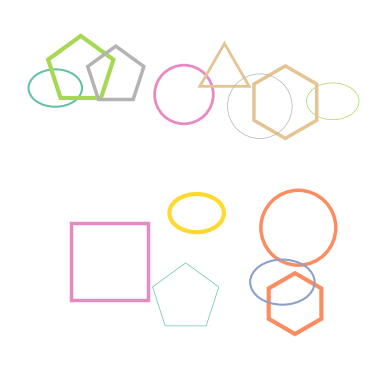[{"shape": "pentagon", "thickness": 0.5, "radius": 0.45, "center": [0.482, 0.227]}, {"shape": "oval", "thickness": 1.5, "radius": 0.35, "center": [0.144, 0.771]}, {"shape": "hexagon", "thickness": 3, "radius": 0.39, "center": [0.766, 0.211]}, {"shape": "circle", "thickness": 2.5, "radius": 0.49, "center": [0.775, 0.408]}, {"shape": "oval", "thickness": 1.5, "radius": 0.42, "center": [0.733, 0.267]}, {"shape": "circle", "thickness": 2, "radius": 0.38, "center": [0.478, 0.755]}, {"shape": "square", "thickness": 2.5, "radius": 0.5, "center": [0.284, 0.32]}, {"shape": "pentagon", "thickness": 3, "radius": 0.45, "center": [0.21, 0.818]}, {"shape": "oval", "thickness": 0.5, "radius": 0.34, "center": [0.864, 0.737]}, {"shape": "oval", "thickness": 3, "radius": 0.35, "center": [0.511, 0.447]}, {"shape": "triangle", "thickness": 2, "radius": 0.37, "center": [0.583, 0.813]}, {"shape": "hexagon", "thickness": 2.5, "radius": 0.47, "center": [0.741, 0.735]}, {"shape": "circle", "thickness": 0.5, "radius": 0.42, "center": [0.675, 0.724]}, {"shape": "pentagon", "thickness": 2.5, "radius": 0.38, "center": [0.301, 0.804]}]